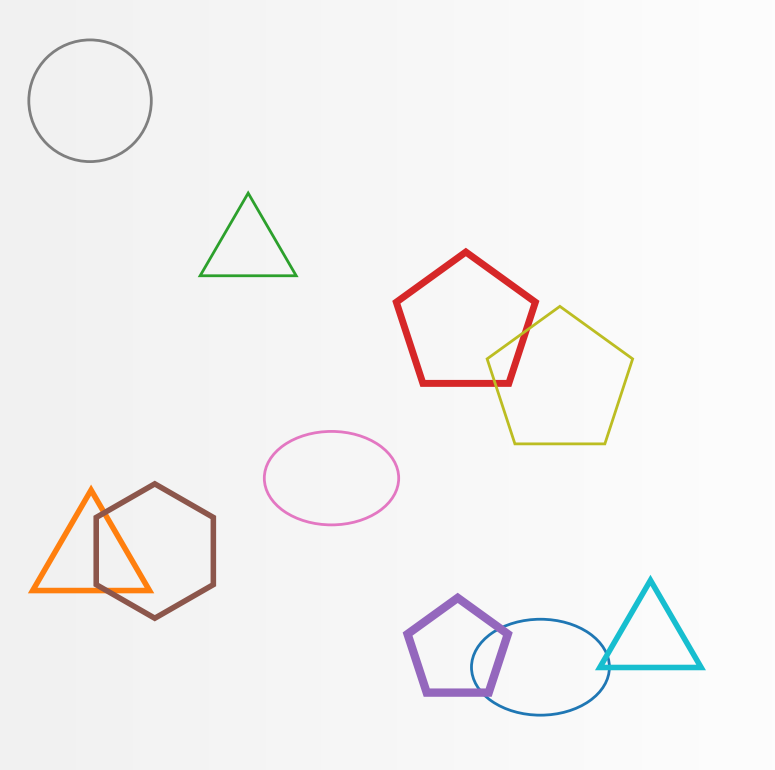[{"shape": "oval", "thickness": 1, "radius": 0.44, "center": [0.697, 0.134]}, {"shape": "triangle", "thickness": 2, "radius": 0.43, "center": [0.118, 0.277]}, {"shape": "triangle", "thickness": 1, "radius": 0.36, "center": [0.32, 0.678]}, {"shape": "pentagon", "thickness": 2.5, "radius": 0.47, "center": [0.601, 0.578]}, {"shape": "pentagon", "thickness": 3, "radius": 0.34, "center": [0.591, 0.156]}, {"shape": "hexagon", "thickness": 2, "radius": 0.44, "center": [0.2, 0.284]}, {"shape": "oval", "thickness": 1, "radius": 0.43, "center": [0.428, 0.379]}, {"shape": "circle", "thickness": 1, "radius": 0.4, "center": [0.116, 0.869]}, {"shape": "pentagon", "thickness": 1, "radius": 0.49, "center": [0.722, 0.503]}, {"shape": "triangle", "thickness": 2, "radius": 0.38, "center": [0.839, 0.171]}]